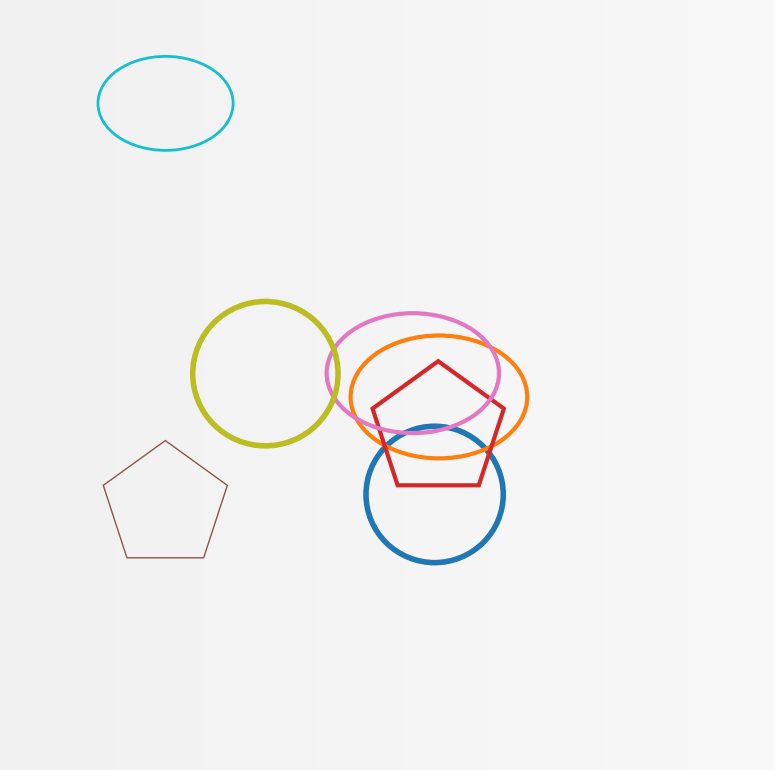[{"shape": "circle", "thickness": 2, "radius": 0.44, "center": [0.561, 0.358]}, {"shape": "oval", "thickness": 1.5, "radius": 0.57, "center": [0.566, 0.485]}, {"shape": "pentagon", "thickness": 1.5, "radius": 0.45, "center": [0.565, 0.442]}, {"shape": "pentagon", "thickness": 0.5, "radius": 0.42, "center": [0.213, 0.344]}, {"shape": "oval", "thickness": 1.5, "radius": 0.56, "center": [0.533, 0.515]}, {"shape": "circle", "thickness": 2, "radius": 0.47, "center": [0.342, 0.515]}, {"shape": "oval", "thickness": 1, "radius": 0.44, "center": [0.214, 0.866]}]